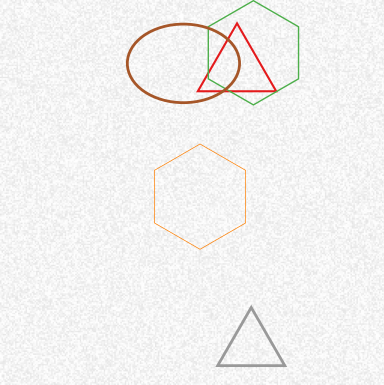[{"shape": "triangle", "thickness": 1.5, "radius": 0.59, "center": [0.616, 0.822]}, {"shape": "hexagon", "thickness": 1, "radius": 0.68, "center": [0.658, 0.863]}, {"shape": "hexagon", "thickness": 0.5, "radius": 0.68, "center": [0.52, 0.489]}, {"shape": "oval", "thickness": 2, "radius": 0.73, "center": [0.476, 0.835]}, {"shape": "triangle", "thickness": 2, "radius": 0.5, "center": [0.653, 0.101]}]